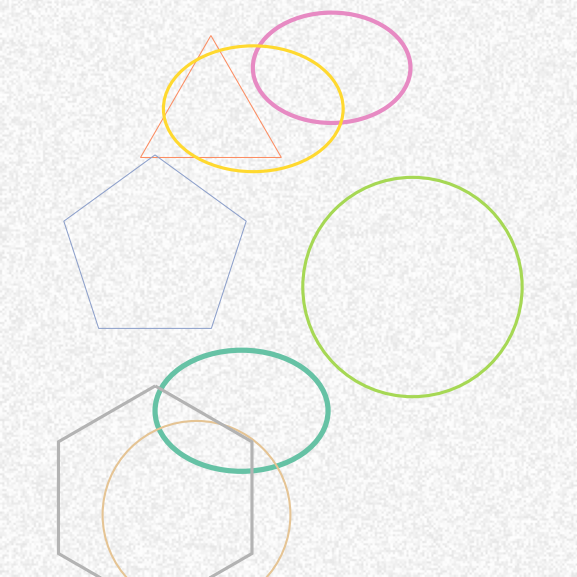[{"shape": "oval", "thickness": 2.5, "radius": 0.75, "center": [0.418, 0.288]}, {"shape": "triangle", "thickness": 0.5, "radius": 0.7, "center": [0.365, 0.797]}, {"shape": "pentagon", "thickness": 0.5, "radius": 0.83, "center": [0.268, 0.565]}, {"shape": "oval", "thickness": 2, "radius": 0.68, "center": [0.574, 0.882]}, {"shape": "circle", "thickness": 1.5, "radius": 0.95, "center": [0.714, 0.502]}, {"shape": "oval", "thickness": 1.5, "radius": 0.78, "center": [0.439, 0.811]}, {"shape": "circle", "thickness": 1, "radius": 0.81, "center": [0.34, 0.108]}, {"shape": "hexagon", "thickness": 1.5, "radius": 0.97, "center": [0.269, 0.137]}]